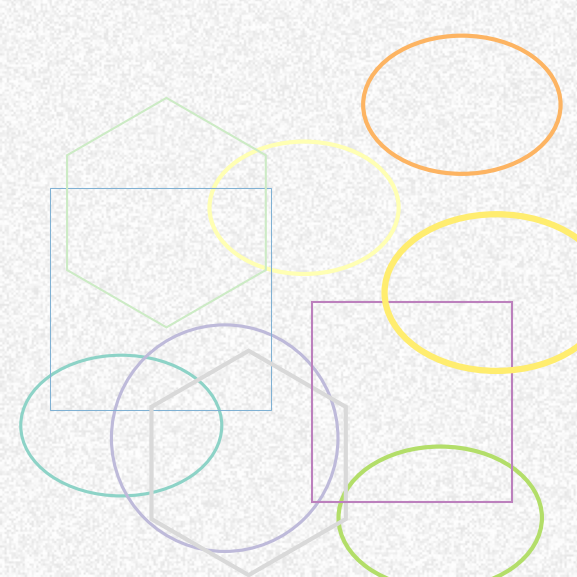[{"shape": "oval", "thickness": 1.5, "radius": 0.87, "center": [0.21, 0.262]}, {"shape": "oval", "thickness": 2, "radius": 0.82, "center": [0.527, 0.639]}, {"shape": "circle", "thickness": 1.5, "radius": 0.98, "center": [0.389, 0.24]}, {"shape": "square", "thickness": 0.5, "radius": 0.96, "center": [0.278, 0.481]}, {"shape": "oval", "thickness": 2, "radius": 0.85, "center": [0.8, 0.818]}, {"shape": "oval", "thickness": 2, "radius": 0.88, "center": [0.762, 0.103]}, {"shape": "hexagon", "thickness": 2, "radius": 0.97, "center": [0.431, 0.197]}, {"shape": "square", "thickness": 1, "radius": 0.87, "center": [0.713, 0.303]}, {"shape": "hexagon", "thickness": 1, "radius": 0.99, "center": [0.288, 0.631]}, {"shape": "oval", "thickness": 3, "radius": 0.97, "center": [0.86, 0.493]}]